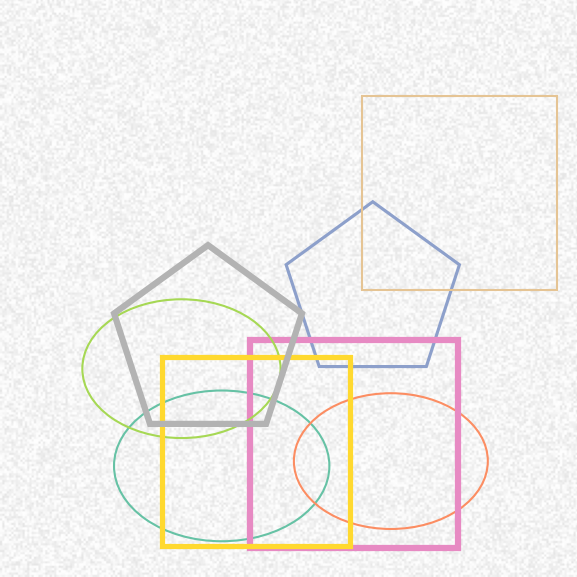[{"shape": "oval", "thickness": 1, "radius": 0.93, "center": [0.384, 0.192]}, {"shape": "oval", "thickness": 1, "radius": 0.84, "center": [0.677, 0.201]}, {"shape": "pentagon", "thickness": 1.5, "radius": 0.79, "center": [0.645, 0.492]}, {"shape": "square", "thickness": 3, "radius": 0.9, "center": [0.613, 0.23]}, {"shape": "oval", "thickness": 1, "radius": 0.86, "center": [0.314, 0.361]}, {"shape": "square", "thickness": 2.5, "radius": 0.82, "center": [0.443, 0.217]}, {"shape": "square", "thickness": 1, "radius": 0.84, "center": [0.795, 0.665]}, {"shape": "pentagon", "thickness": 3, "radius": 0.86, "center": [0.36, 0.404]}]